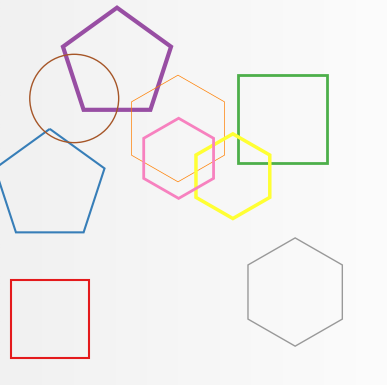[{"shape": "square", "thickness": 1.5, "radius": 0.5, "center": [0.13, 0.171]}, {"shape": "pentagon", "thickness": 1.5, "radius": 0.74, "center": [0.128, 0.517]}, {"shape": "square", "thickness": 2, "radius": 0.58, "center": [0.729, 0.691]}, {"shape": "pentagon", "thickness": 3, "radius": 0.73, "center": [0.302, 0.833]}, {"shape": "hexagon", "thickness": 0.5, "radius": 0.69, "center": [0.459, 0.666]}, {"shape": "hexagon", "thickness": 2.5, "radius": 0.55, "center": [0.601, 0.542]}, {"shape": "circle", "thickness": 1, "radius": 0.57, "center": [0.192, 0.744]}, {"shape": "hexagon", "thickness": 2, "radius": 0.52, "center": [0.461, 0.589]}, {"shape": "hexagon", "thickness": 1, "radius": 0.7, "center": [0.762, 0.241]}]